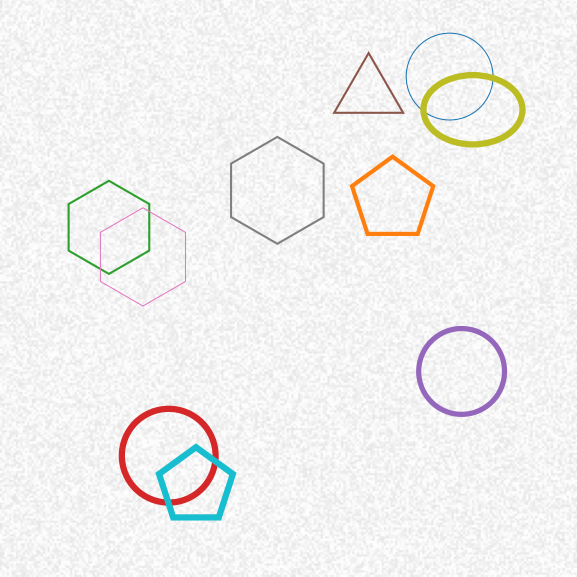[{"shape": "circle", "thickness": 0.5, "radius": 0.38, "center": [0.779, 0.867]}, {"shape": "pentagon", "thickness": 2, "radius": 0.37, "center": [0.68, 0.654]}, {"shape": "hexagon", "thickness": 1, "radius": 0.4, "center": [0.189, 0.605]}, {"shape": "circle", "thickness": 3, "radius": 0.41, "center": [0.292, 0.21]}, {"shape": "circle", "thickness": 2.5, "radius": 0.37, "center": [0.799, 0.356]}, {"shape": "triangle", "thickness": 1, "radius": 0.34, "center": [0.638, 0.838]}, {"shape": "hexagon", "thickness": 0.5, "radius": 0.43, "center": [0.248, 0.554]}, {"shape": "hexagon", "thickness": 1, "radius": 0.46, "center": [0.48, 0.67]}, {"shape": "oval", "thickness": 3, "radius": 0.43, "center": [0.819, 0.809]}, {"shape": "pentagon", "thickness": 3, "radius": 0.34, "center": [0.339, 0.158]}]